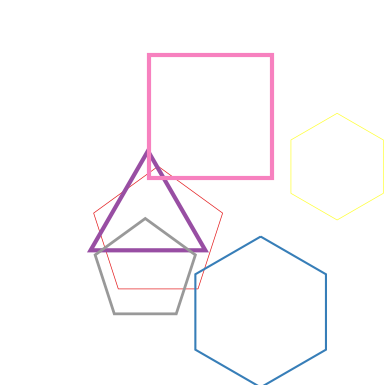[{"shape": "pentagon", "thickness": 0.5, "radius": 0.88, "center": [0.411, 0.392]}, {"shape": "hexagon", "thickness": 1.5, "radius": 0.98, "center": [0.677, 0.19]}, {"shape": "triangle", "thickness": 3, "radius": 0.86, "center": [0.384, 0.436]}, {"shape": "hexagon", "thickness": 0.5, "radius": 0.69, "center": [0.876, 0.567]}, {"shape": "square", "thickness": 3, "radius": 0.8, "center": [0.546, 0.698]}, {"shape": "pentagon", "thickness": 2, "radius": 0.68, "center": [0.377, 0.296]}]